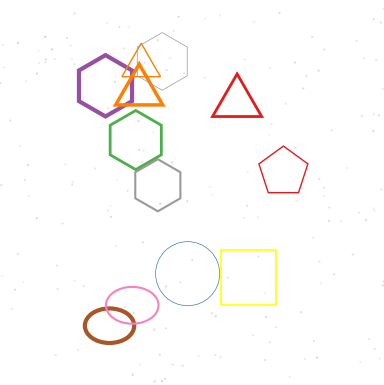[{"shape": "pentagon", "thickness": 1, "radius": 0.33, "center": [0.736, 0.554]}, {"shape": "triangle", "thickness": 2, "radius": 0.37, "center": [0.616, 0.734]}, {"shape": "circle", "thickness": 0.5, "radius": 0.42, "center": [0.487, 0.289]}, {"shape": "hexagon", "thickness": 2, "radius": 0.38, "center": [0.353, 0.636]}, {"shape": "hexagon", "thickness": 3, "radius": 0.4, "center": [0.274, 0.777]}, {"shape": "triangle", "thickness": 1, "radius": 0.29, "center": [0.367, 0.83]}, {"shape": "triangle", "thickness": 2.5, "radius": 0.35, "center": [0.361, 0.763]}, {"shape": "square", "thickness": 1.5, "radius": 0.36, "center": [0.646, 0.28]}, {"shape": "oval", "thickness": 3, "radius": 0.32, "center": [0.284, 0.154]}, {"shape": "oval", "thickness": 1.5, "radius": 0.34, "center": [0.343, 0.207]}, {"shape": "hexagon", "thickness": 0.5, "radius": 0.37, "center": [0.421, 0.84]}, {"shape": "hexagon", "thickness": 1.5, "radius": 0.34, "center": [0.41, 0.519]}]